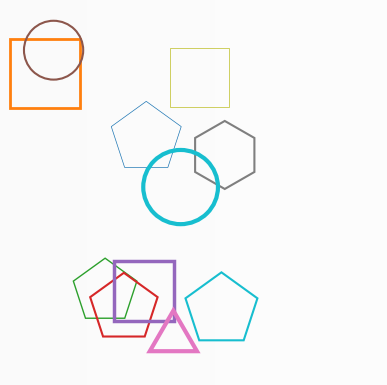[{"shape": "pentagon", "thickness": 0.5, "radius": 0.47, "center": [0.377, 0.642]}, {"shape": "square", "thickness": 2, "radius": 0.45, "center": [0.116, 0.809]}, {"shape": "pentagon", "thickness": 1, "radius": 0.43, "center": [0.271, 0.243]}, {"shape": "pentagon", "thickness": 1.5, "radius": 0.46, "center": [0.32, 0.2]}, {"shape": "square", "thickness": 2.5, "radius": 0.39, "center": [0.372, 0.244]}, {"shape": "circle", "thickness": 1.5, "radius": 0.38, "center": [0.138, 0.87]}, {"shape": "triangle", "thickness": 3, "radius": 0.35, "center": [0.447, 0.123]}, {"shape": "hexagon", "thickness": 1.5, "radius": 0.44, "center": [0.58, 0.597]}, {"shape": "square", "thickness": 0.5, "radius": 0.38, "center": [0.515, 0.799]}, {"shape": "circle", "thickness": 3, "radius": 0.48, "center": [0.466, 0.514]}, {"shape": "pentagon", "thickness": 1.5, "radius": 0.49, "center": [0.572, 0.195]}]